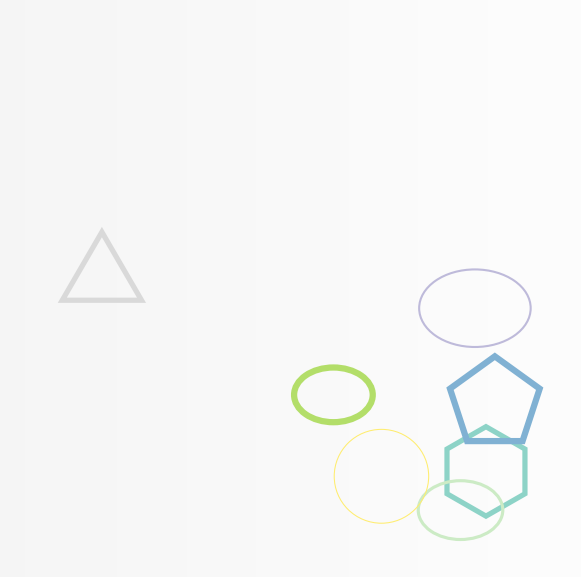[{"shape": "hexagon", "thickness": 2.5, "radius": 0.39, "center": [0.836, 0.183]}, {"shape": "oval", "thickness": 1, "radius": 0.48, "center": [0.817, 0.465]}, {"shape": "pentagon", "thickness": 3, "radius": 0.41, "center": [0.851, 0.301]}, {"shape": "oval", "thickness": 3, "radius": 0.34, "center": [0.574, 0.315]}, {"shape": "triangle", "thickness": 2.5, "radius": 0.39, "center": [0.175, 0.519]}, {"shape": "oval", "thickness": 1.5, "radius": 0.36, "center": [0.792, 0.116]}, {"shape": "circle", "thickness": 0.5, "radius": 0.41, "center": [0.656, 0.174]}]